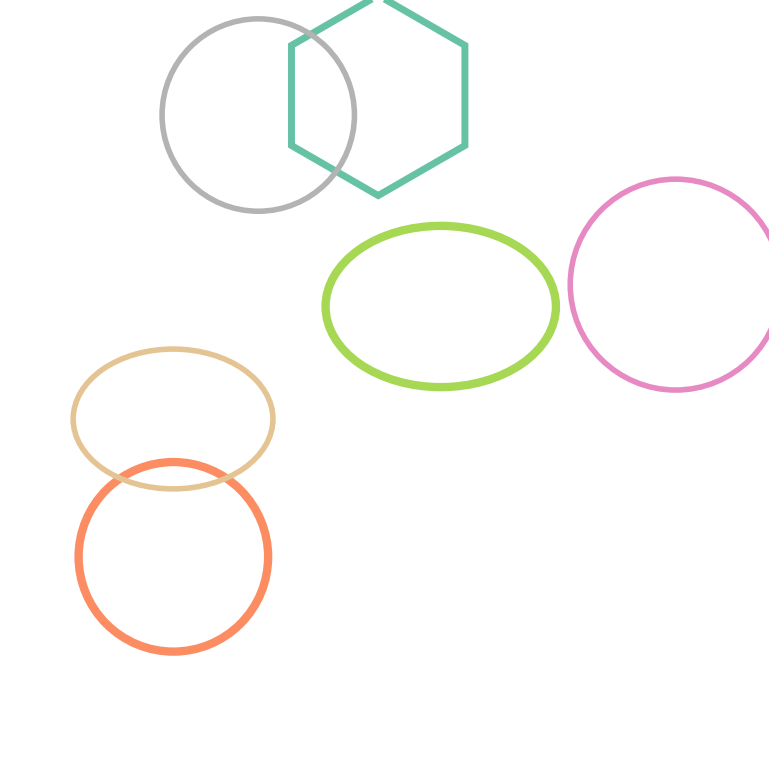[{"shape": "hexagon", "thickness": 2.5, "radius": 0.65, "center": [0.491, 0.876]}, {"shape": "circle", "thickness": 3, "radius": 0.62, "center": [0.225, 0.277]}, {"shape": "circle", "thickness": 2, "radius": 0.68, "center": [0.877, 0.63]}, {"shape": "oval", "thickness": 3, "radius": 0.75, "center": [0.572, 0.602]}, {"shape": "oval", "thickness": 2, "radius": 0.65, "center": [0.225, 0.456]}, {"shape": "circle", "thickness": 2, "radius": 0.62, "center": [0.335, 0.851]}]